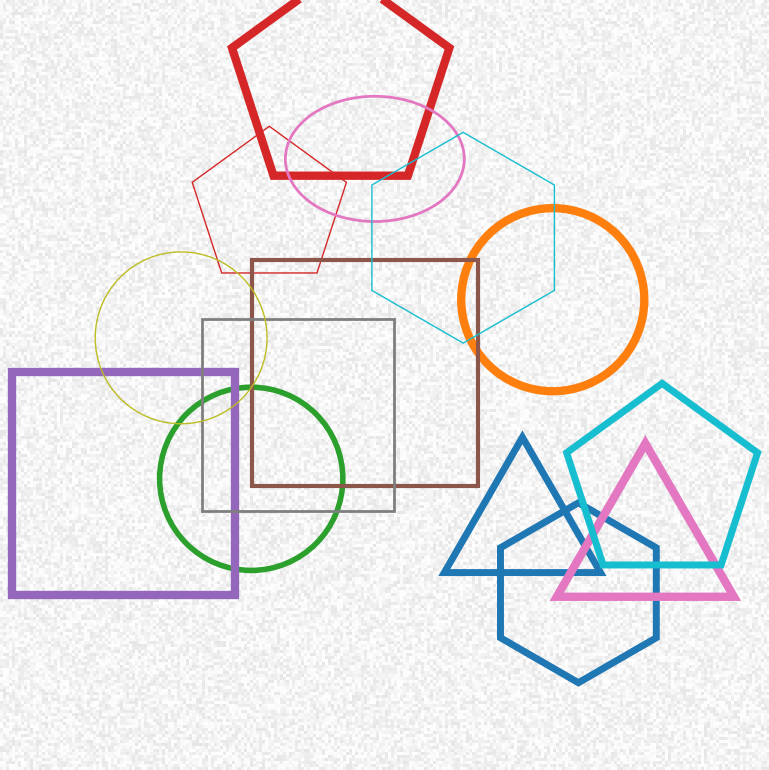[{"shape": "triangle", "thickness": 2.5, "radius": 0.59, "center": [0.678, 0.315]}, {"shape": "hexagon", "thickness": 2.5, "radius": 0.58, "center": [0.751, 0.23]}, {"shape": "circle", "thickness": 3, "radius": 0.59, "center": [0.718, 0.611]}, {"shape": "circle", "thickness": 2, "radius": 0.59, "center": [0.326, 0.378]}, {"shape": "pentagon", "thickness": 3, "radius": 0.74, "center": [0.442, 0.892]}, {"shape": "pentagon", "thickness": 0.5, "radius": 0.53, "center": [0.35, 0.731]}, {"shape": "square", "thickness": 3, "radius": 0.72, "center": [0.161, 0.373]}, {"shape": "square", "thickness": 1.5, "radius": 0.73, "center": [0.474, 0.515]}, {"shape": "triangle", "thickness": 3, "radius": 0.66, "center": [0.838, 0.291]}, {"shape": "oval", "thickness": 1, "radius": 0.58, "center": [0.487, 0.794]}, {"shape": "square", "thickness": 1, "radius": 0.62, "center": [0.387, 0.461]}, {"shape": "circle", "thickness": 0.5, "radius": 0.56, "center": [0.235, 0.561]}, {"shape": "hexagon", "thickness": 0.5, "radius": 0.68, "center": [0.601, 0.691]}, {"shape": "pentagon", "thickness": 2.5, "radius": 0.65, "center": [0.86, 0.372]}]